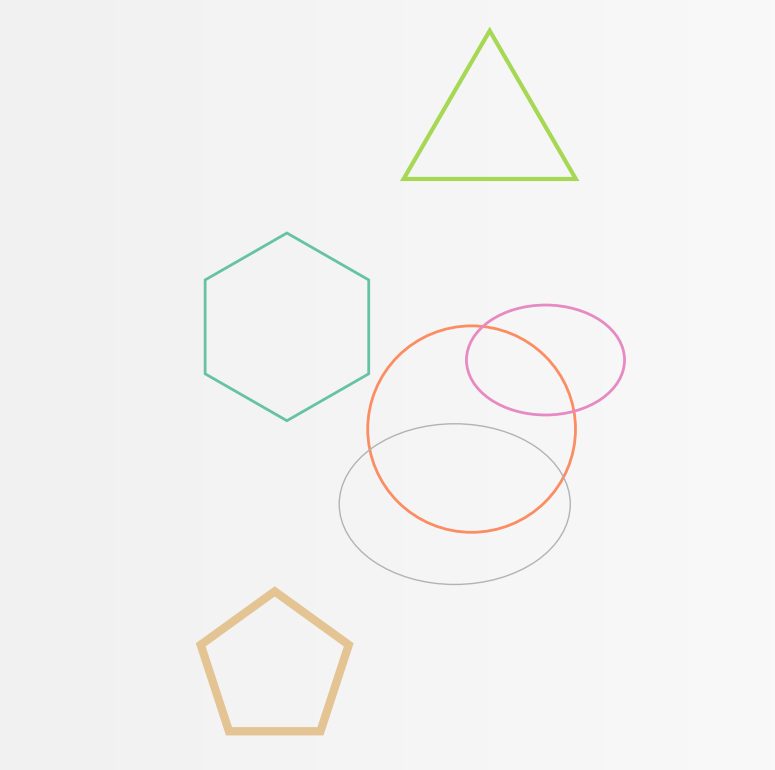[{"shape": "hexagon", "thickness": 1, "radius": 0.61, "center": [0.37, 0.575]}, {"shape": "circle", "thickness": 1, "radius": 0.67, "center": [0.609, 0.443]}, {"shape": "oval", "thickness": 1, "radius": 0.51, "center": [0.704, 0.532]}, {"shape": "triangle", "thickness": 1.5, "radius": 0.64, "center": [0.632, 0.832]}, {"shape": "pentagon", "thickness": 3, "radius": 0.5, "center": [0.354, 0.132]}, {"shape": "oval", "thickness": 0.5, "radius": 0.75, "center": [0.587, 0.345]}]